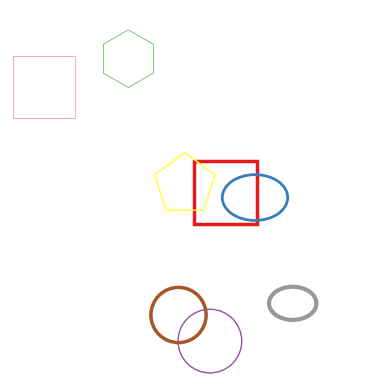[{"shape": "square", "thickness": 2.5, "radius": 0.41, "center": [0.586, 0.501]}, {"shape": "oval", "thickness": 2, "radius": 0.42, "center": [0.662, 0.487]}, {"shape": "hexagon", "thickness": 0.5, "radius": 0.37, "center": [0.333, 0.848]}, {"shape": "circle", "thickness": 1, "radius": 0.41, "center": [0.545, 0.114]}, {"shape": "pentagon", "thickness": 1, "radius": 0.41, "center": [0.48, 0.521]}, {"shape": "circle", "thickness": 2.5, "radius": 0.36, "center": [0.464, 0.182]}, {"shape": "square", "thickness": 0.5, "radius": 0.41, "center": [0.114, 0.773]}, {"shape": "oval", "thickness": 3, "radius": 0.31, "center": [0.76, 0.212]}]